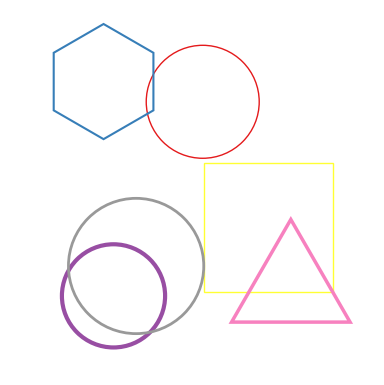[{"shape": "circle", "thickness": 1, "radius": 0.73, "center": [0.527, 0.736]}, {"shape": "hexagon", "thickness": 1.5, "radius": 0.75, "center": [0.269, 0.788]}, {"shape": "circle", "thickness": 3, "radius": 0.67, "center": [0.295, 0.232]}, {"shape": "square", "thickness": 1, "radius": 0.84, "center": [0.697, 0.41]}, {"shape": "triangle", "thickness": 2.5, "radius": 0.89, "center": [0.755, 0.252]}, {"shape": "circle", "thickness": 2, "radius": 0.88, "center": [0.354, 0.309]}]